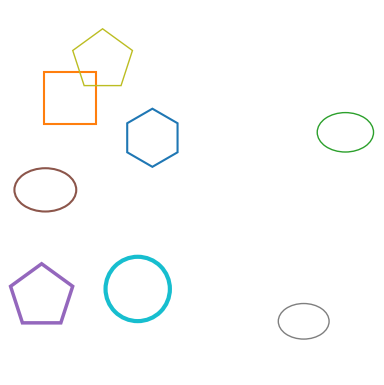[{"shape": "hexagon", "thickness": 1.5, "radius": 0.38, "center": [0.396, 0.642]}, {"shape": "square", "thickness": 1.5, "radius": 0.33, "center": [0.182, 0.745]}, {"shape": "oval", "thickness": 1, "radius": 0.37, "center": [0.897, 0.656]}, {"shape": "pentagon", "thickness": 2.5, "radius": 0.42, "center": [0.108, 0.23]}, {"shape": "oval", "thickness": 1.5, "radius": 0.4, "center": [0.118, 0.507]}, {"shape": "oval", "thickness": 1, "radius": 0.33, "center": [0.789, 0.165]}, {"shape": "pentagon", "thickness": 1, "radius": 0.41, "center": [0.266, 0.844]}, {"shape": "circle", "thickness": 3, "radius": 0.42, "center": [0.358, 0.249]}]